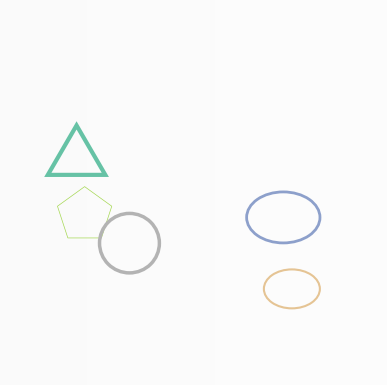[{"shape": "triangle", "thickness": 3, "radius": 0.43, "center": [0.198, 0.589]}, {"shape": "oval", "thickness": 2, "radius": 0.47, "center": [0.731, 0.435]}, {"shape": "pentagon", "thickness": 0.5, "radius": 0.37, "center": [0.218, 0.442]}, {"shape": "oval", "thickness": 1.5, "radius": 0.36, "center": [0.753, 0.25]}, {"shape": "circle", "thickness": 2.5, "radius": 0.39, "center": [0.334, 0.368]}]